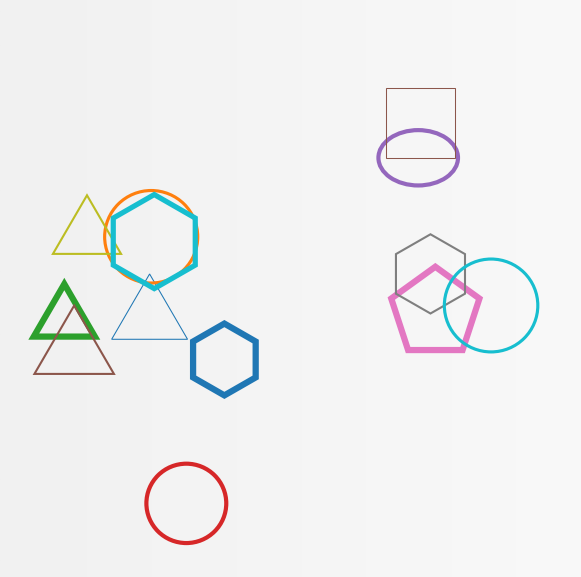[{"shape": "hexagon", "thickness": 3, "radius": 0.31, "center": [0.386, 0.377]}, {"shape": "triangle", "thickness": 0.5, "radius": 0.38, "center": [0.257, 0.449]}, {"shape": "circle", "thickness": 1.5, "radius": 0.4, "center": [0.26, 0.589]}, {"shape": "triangle", "thickness": 3, "radius": 0.3, "center": [0.111, 0.447]}, {"shape": "circle", "thickness": 2, "radius": 0.34, "center": [0.321, 0.127]}, {"shape": "oval", "thickness": 2, "radius": 0.34, "center": [0.72, 0.726]}, {"shape": "square", "thickness": 0.5, "radius": 0.3, "center": [0.723, 0.786]}, {"shape": "triangle", "thickness": 1, "radius": 0.39, "center": [0.128, 0.391]}, {"shape": "pentagon", "thickness": 3, "radius": 0.4, "center": [0.749, 0.458]}, {"shape": "hexagon", "thickness": 1, "radius": 0.34, "center": [0.741, 0.525]}, {"shape": "triangle", "thickness": 1, "radius": 0.34, "center": [0.15, 0.593]}, {"shape": "hexagon", "thickness": 2.5, "radius": 0.41, "center": [0.265, 0.581]}, {"shape": "circle", "thickness": 1.5, "radius": 0.4, "center": [0.845, 0.47]}]